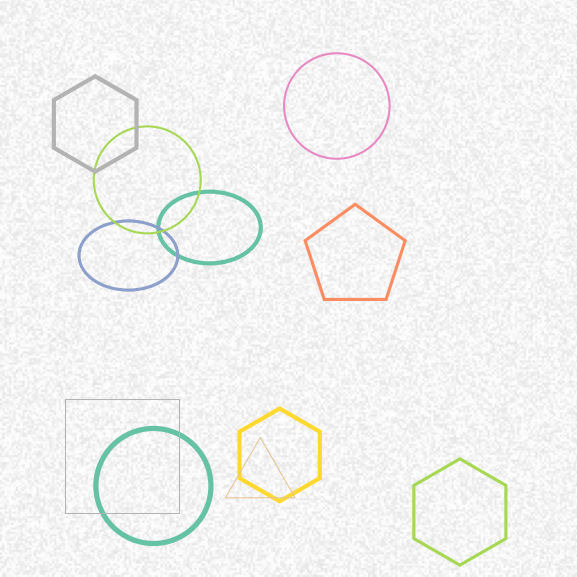[{"shape": "circle", "thickness": 2.5, "radius": 0.5, "center": [0.266, 0.158]}, {"shape": "oval", "thickness": 2, "radius": 0.44, "center": [0.363, 0.605]}, {"shape": "pentagon", "thickness": 1.5, "radius": 0.46, "center": [0.615, 0.554]}, {"shape": "oval", "thickness": 1.5, "radius": 0.43, "center": [0.222, 0.557]}, {"shape": "circle", "thickness": 1, "radius": 0.46, "center": [0.583, 0.816]}, {"shape": "circle", "thickness": 1, "radius": 0.46, "center": [0.255, 0.688]}, {"shape": "hexagon", "thickness": 1.5, "radius": 0.46, "center": [0.796, 0.113]}, {"shape": "hexagon", "thickness": 2, "radius": 0.4, "center": [0.484, 0.211]}, {"shape": "triangle", "thickness": 0.5, "radius": 0.35, "center": [0.451, 0.172]}, {"shape": "hexagon", "thickness": 2, "radius": 0.41, "center": [0.165, 0.784]}, {"shape": "square", "thickness": 0.5, "radius": 0.49, "center": [0.211, 0.209]}]